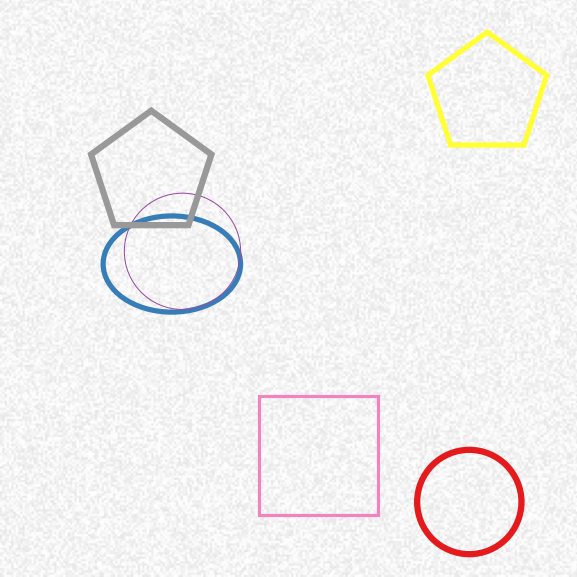[{"shape": "circle", "thickness": 3, "radius": 0.45, "center": [0.813, 0.13]}, {"shape": "oval", "thickness": 2.5, "radius": 0.59, "center": [0.298, 0.542]}, {"shape": "circle", "thickness": 0.5, "radius": 0.5, "center": [0.316, 0.564]}, {"shape": "pentagon", "thickness": 2.5, "radius": 0.54, "center": [0.844, 0.835]}, {"shape": "square", "thickness": 1.5, "radius": 0.52, "center": [0.552, 0.211]}, {"shape": "pentagon", "thickness": 3, "radius": 0.55, "center": [0.262, 0.698]}]